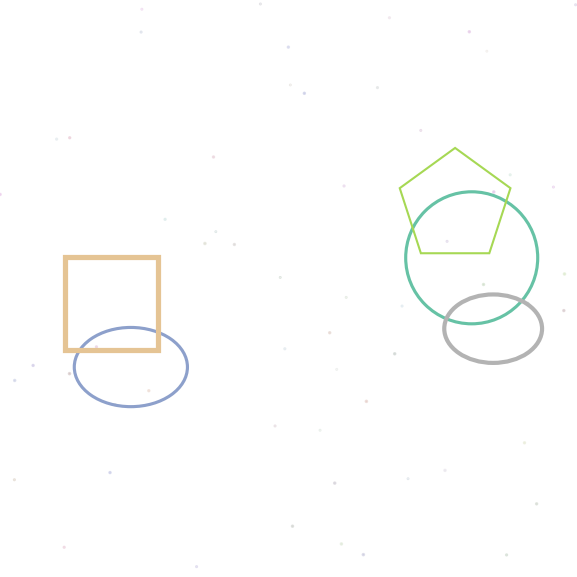[{"shape": "circle", "thickness": 1.5, "radius": 0.57, "center": [0.817, 0.553]}, {"shape": "oval", "thickness": 1.5, "radius": 0.49, "center": [0.227, 0.364]}, {"shape": "pentagon", "thickness": 1, "radius": 0.5, "center": [0.788, 0.642]}, {"shape": "square", "thickness": 2.5, "radius": 0.4, "center": [0.193, 0.474]}, {"shape": "oval", "thickness": 2, "radius": 0.42, "center": [0.854, 0.43]}]